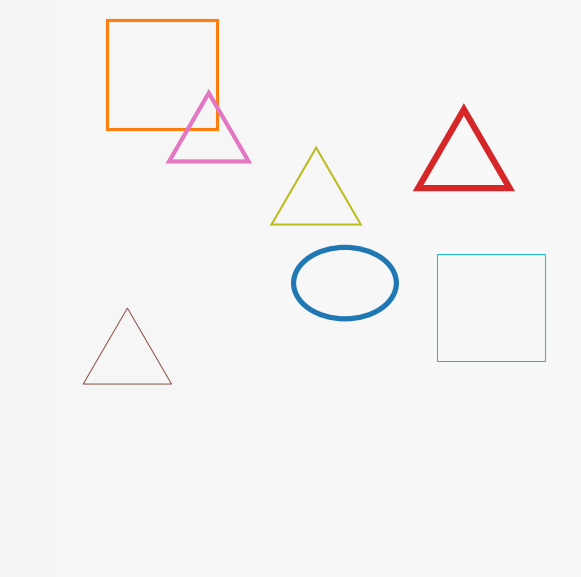[{"shape": "oval", "thickness": 2.5, "radius": 0.44, "center": [0.593, 0.509]}, {"shape": "square", "thickness": 1.5, "radius": 0.47, "center": [0.279, 0.871]}, {"shape": "triangle", "thickness": 3, "radius": 0.45, "center": [0.798, 0.719]}, {"shape": "triangle", "thickness": 0.5, "radius": 0.44, "center": [0.219, 0.378]}, {"shape": "triangle", "thickness": 2, "radius": 0.4, "center": [0.359, 0.759]}, {"shape": "triangle", "thickness": 1, "radius": 0.44, "center": [0.544, 0.655]}, {"shape": "square", "thickness": 0.5, "radius": 0.47, "center": [0.844, 0.466]}]